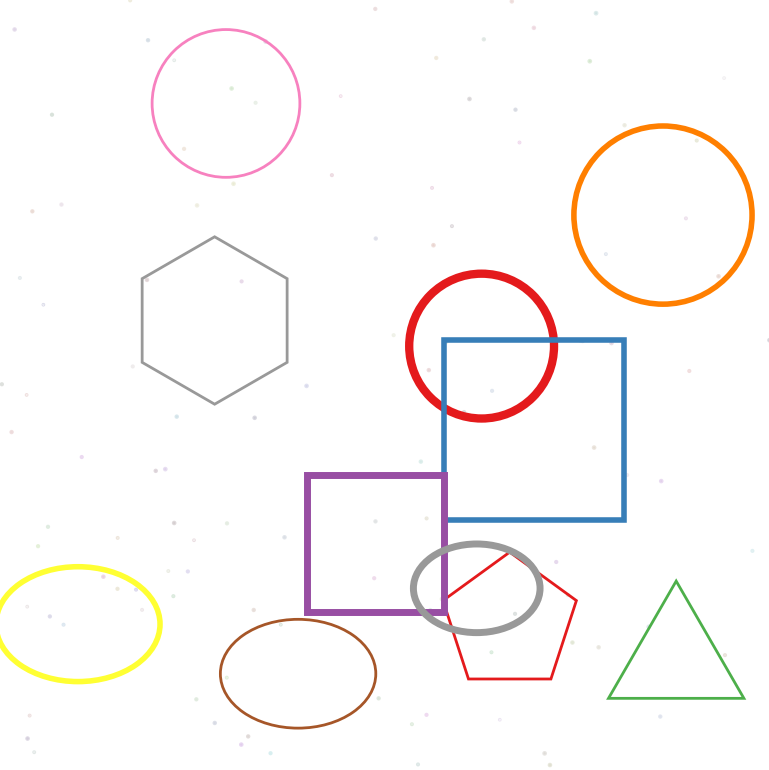[{"shape": "pentagon", "thickness": 1, "radius": 0.46, "center": [0.662, 0.192]}, {"shape": "circle", "thickness": 3, "radius": 0.47, "center": [0.625, 0.551]}, {"shape": "square", "thickness": 2, "radius": 0.58, "center": [0.693, 0.441]}, {"shape": "triangle", "thickness": 1, "radius": 0.51, "center": [0.878, 0.144]}, {"shape": "square", "thickness": 2.5, "radius": 0.44, "center": [0.487, 0.294]}, {"shape": "circle", "thickness": 2, "radius": 0.58, "center": [0.861, 0.721]}, {"shape": "oval", "thickness": 2, "radius": 0.53, "center": [0.101, 0.189]}, {"shape": "oval", "thickness": 1, "radius": 0.5, "center": [0.387, 0.125]}, {"shape": "circle", "thickness": 1, "radius": 0.48, "center": [0.293, 0.866]}, {"shape": "oval", "thickness": 2.5, "radius": 0.41, "center": [0.619, 0.236]}, {"shape": "hexagon", "thickness": 1, "radius": 0.54, "center": [0.279, 0.584]}]